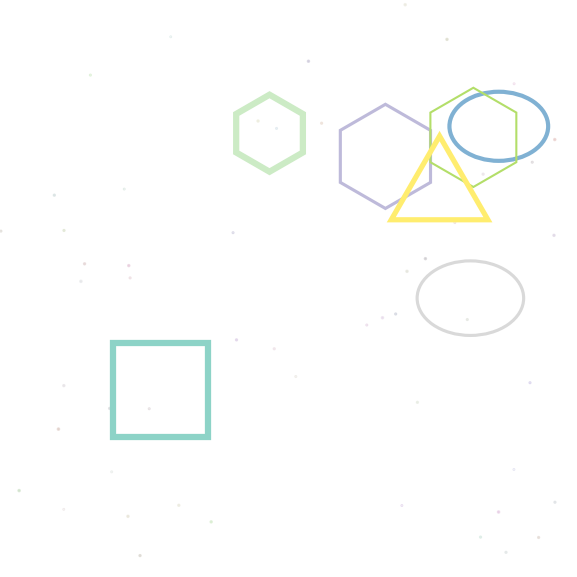[{"shape": "square", "thickness": 3, "radius": 0.41, "center": [0.278, 0.324]}, {"shape": "hexagon", "thickness": 1.5, "radius": 0.45, "center": [0.667, 0.728]}, {"shape": "oval", "thickness": 2, "radius": 0.43, "center": [0.864, 0.78]}, {"shape": "hexagon", "thickness": 1, "radius": 0.43, "center": [0.82, 0.761]}, {"shape": "oval", "thickness": 1.5, "radius": 0.46, "center": [0.815, 0.483]}, {"shape": "hexagon", "thickness": 3, "radius": 0.33, "center": [0.467, 0.768]}, {"shape": "triangle", "thickness": 2.5, "radius": 0.48, "center": [0.761, 0.667]}]